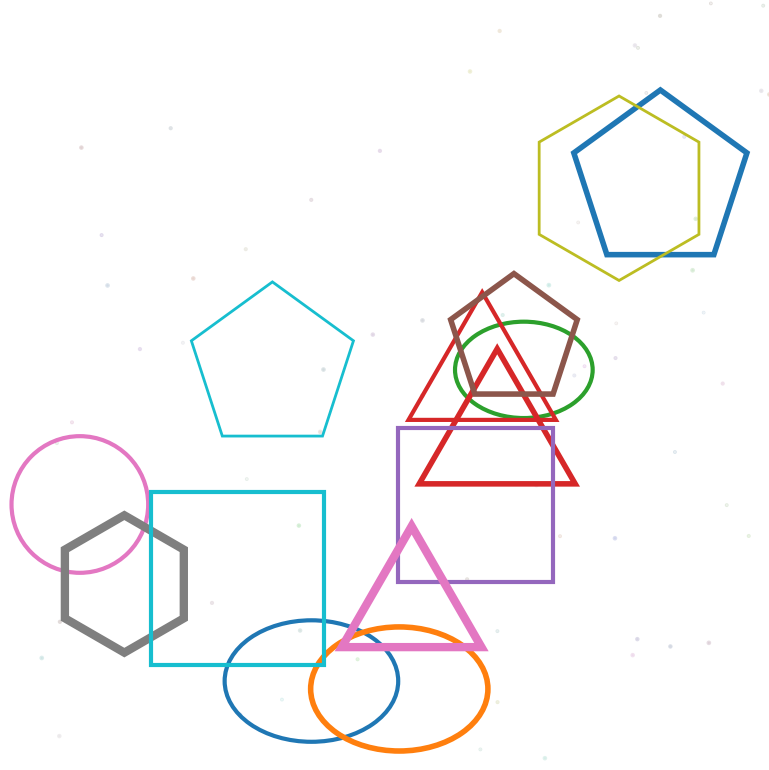[{"shape": "pentagon", "thickness": 2, "radius": 0.59, "center": [0.858, 0.765]}, {"shape": "oval", "thickness": 1.5, "radius": 0.56, "center": [0.404, 0.116]}, {"shape": "oval", "thickness": 2, "radius": 0.58, "center": [0.519, 0.105]}, {"shape": "oval", "thickness": 1.5, "radius": 0.45, "center": [0.68, 0.52]}, {"shape": "triangle", "thickness": 1.5, "radius": 0.55, "center": [0.626, 0.51]}, {"shape": "triangle", "thickness": 2, "radius": 0.58, "center": [0.646, 0.43]}, {"shape": "square", "thickness": 1.5, "radius": 0.5, "center": [0.617, 0.344]}, {"shape": "pentagon", "thickness": 2, "radius": 0.43, "center": [0.667, 0.558]}, {"shape": "circle", "thickness": 1.5, "radius": 0.44, "center": [0.104, 0.345]}, {"shape": "triangle", "thickness": 3, "radius": 0.52, "center": [0.535, 0.212]}, {"shape": "hexagon", "thickness": 3, "radius": 0.45, "center": [0.161, 0.242]}, {"shape": "hexagon", "thickness": 1, "radius": 0.6, "center": [0.804, 0.756]}, {"shape": "square", "thickness": 1.5, "radius": 0.56, "center": [0.309, 0.249]}, {"shape": "pentagon", "thickness": 1, "radius": 0.55, "center": [0.354, 0.523]}]